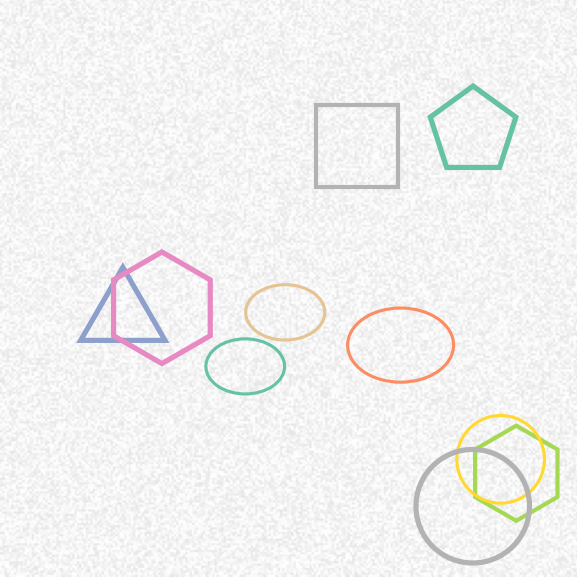[{"shape": "pentagon", "thickness": 2.5, "radius": 0.39, "center": [0.819, 0.772]}, {"shape": "oval", "thickness": 1.5, "radius": 0.34, "center": [0.425, 0.365]}, {"shape": "oval", "thickness": 1.5, "radius": 0.46, "center": [0.694, 0.402]}, {"shape": "triangle", "thickness": 2.5, "radius": 0.42, "center": [0.213, 0.452]}, {"shape": "hexagon", "thickness": 2.5, "radius": 0.48, "center": [0.28, 0.466]}, {"shape": "hexagon", "thickness": 2, "radius": 0.41, "center": [0.894, 0.18]}, {"shape": "circle", "thickness": 1.5, "radius": 0.38, "center": [0.867, 0.204]}, {"shape": "oval", "thickness": 1.5, "radius": 0.34, "center": [0.494, 0.458]}, {"shape": "square", "thickness": 2, "radius": 0.36, "center": [0.618, 0.746]}, {"shape": "circle", "thickness": 2.5, "radius": 0.49, "center": [0.819, 0.123]}]